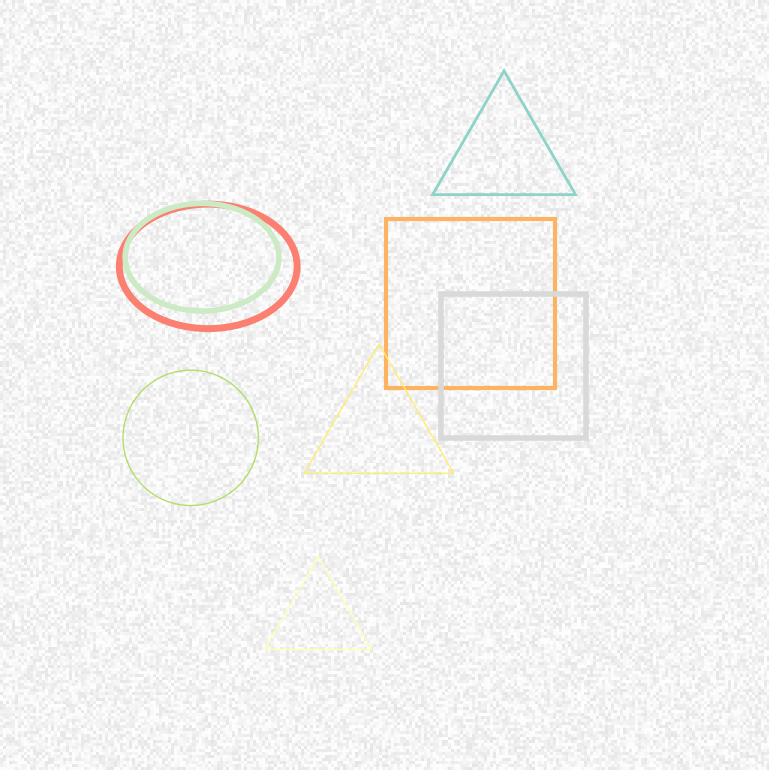[{"shape": "triangle", "thickness": 1, "radius": 0.54, "center": [0.655, 0.801]}, {"shape": "triangle", "thickness": 0.5, "radius": 0.4, "center": [0.413, 0.197]}, {"shape": "oval", "thickness": 2.5, "radius": 0.58, "center": [0.27, 0.654]}, {"shape": "square", "thickness": 1.5, "radius": 0.55, "center": [0.611, 0.606]}, {"shape": "circle", "thickness": 0.5, "radius": 0.44, "center": [0.248, 0.431]}, {"shape": "square", "thickness": 2, "radius": 0.47, "center": [0.667, 0.525]}, {"shape": "oval", "thickness": 2, "radius": 0.5, "center": [0.262, 0.666]}, {"shape": "triangle", "thickness": 0.5, "radius": 0.56, "center": [0.492, 0.441]}]